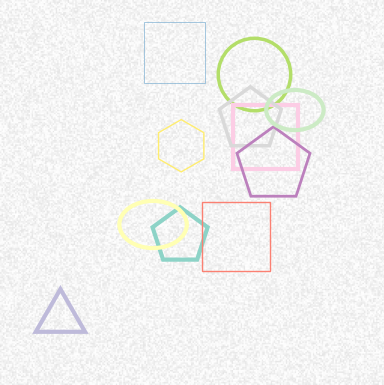[{"shape": "pentagon", "thickness": 3, "radius": 0.38, "center": [0.468, 0.386]}, {"shape": "oval", "thickness": 3, "radius": 0.44, "center": [0.398, 0.417]}, {"shape": "triangle", "thickness": 3, "radius": 0.37, "center": [0.157, 0.175]}, {"shape": "square", "thickness": 1, "radius": 0.44, "center": [0.613, 0.386]}, {"shape": "square", "thickness": 0.5, "radius": 0.39, "center": [0.454, 0.864]}, {"shape": "circle", "thickness": 2.5, "radius": 0.47, "center": [0.661, 0.806]}, {"shape": "square", "thickness": 3, "radius": 0.42, "center": [0.689, 0.644]}, {"shape": "pentagon", "thickness": 2.5, "radius": 0.42, "center": [0.65, 0.69]}, {"shape": "pentagon", "thickness": 2, "radius": 0.5, "center": [0.71, 0.571]}, {"shape": "oval", "thickness": 3, "radius": 0.37, "center": [0.766, 0.714]}, {"shape": "hexagon", "thickness": 1, "radius": 0.34, "center": [0.471, 0.621]}]